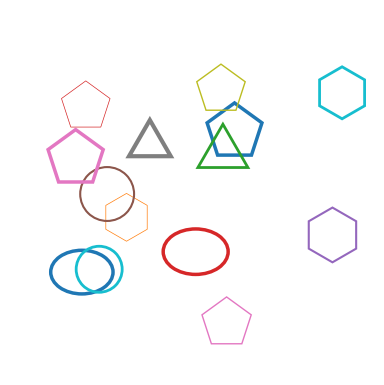[{"shape": "oval", "thickness": 2.5, "radius": 0.4, "center": [0.213, 0.293]}, {"shape": "pentagon", "thickness": 2.5, "radius": 0.37, "center": [0.609, 0.658]}, {"shape": "hexagon", "thickness": 0.5, "radius": 0.31, "center": [0.329, 0.436]}, {"shape": "triangle", "thickness": 2, "radius": 0.37, "center": [0.579, 0.602]}, {"shape": "pentagon", "thickness": 0.5, "radius": 0.33, "center": [0.223, 0.724]}, {"shape": "oval", "thickness": 2.5, "radius": 0.42, "center": [0.508, 0.346]}, {"shape": "hexagon", "thickness": 1.5, "radius": 0.36, "center": [0.864, 0.39]}, {"shape": "circle", "thickness": 1.5, "radius": 0.35, "center": [0.278, 0.496]}, {"shape": "pentagon", "thickness": 2.5, "radius": 0.38, "center": [0.196, 0.588]}, {"shape": "pentagon", "thickness": 1, "radius": 0.34, "center": [0.589, 0.161]}, {"shape": "triangle", "thickness": 3, "radius": 0.31, "center": [0.389, 0.626]}, {"shape": "pentagon", "thickness": 1, "radius": 0.33, "center": [0.574, 0.767]}, {"shape": "circle", "thickness": 2, "radius": 0.3, "center": [0.258, 0.301]}, {"shape": "hexagon", "thickness": 2, "radius": 0.34, "center": [0.889, 0.759]}]